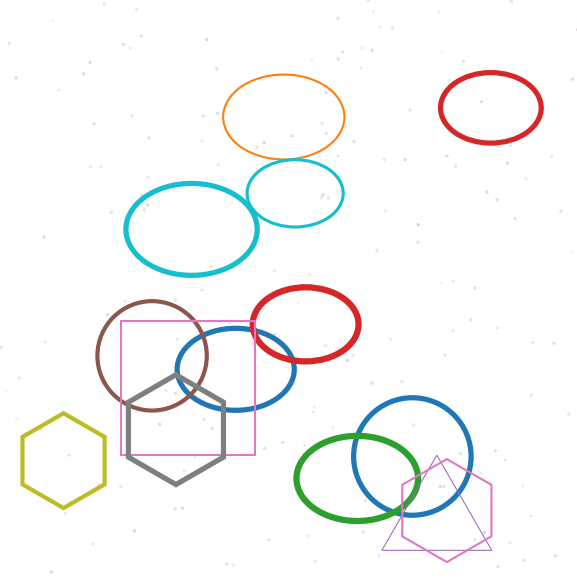[{"shape": "circle", "thickness": 2.5, "radius": 0.51, "center": [0.714, 0.209]}, {"shape": "oval", "thickness": 2.5, "radius": 0.51, "center": [0.408, 0.36]}, {"shape": "oval", "thickness": 1, "radius": 0.53, "center": [0.491, 0.797]}, {"shape": "oval", "thickness": 3, "radius": 0.53, "center": [0.619, 0.171]}, {"shape": "oval", "thickness": 2.5, "radius": 0.44, "center": [0.85, 0.812]}, {"shape": "oval", "thickness": 3, "radius": 0.46, "center": [0.529, 0.437]}, {"shape": "triangle", "thickness": 0.5, "radius": 0.55, "center": [0.756, 0.101]}, {"shape": "circle", "thickness": 2, "radius": 0.47, "center": [0.263, 0.383]}, {"shape": "square", "thickness": 1, "radius": 0.58, "center": [0.326, 0.327]}, {"shape": "hexagon", "thickness": 1, "radius": 0.45, "center": [0.774, 0.115]}, {"shape": "hexagon", "thickness": 2.5, "radius": 0.48, "center": [0.305, 0.255]}, {"shape": "hexagon", "thickness": 2, "radius": 0.41, "center": [0.11, 0.201]}, {"shape": "oval", "thickness": 1.5, "radius": 0.42, "center": [0.511, 0.664]}, {"shape": "oval", "thickness": 2.5, "radius": 0.57, "center": [0.332, 0.602]}]